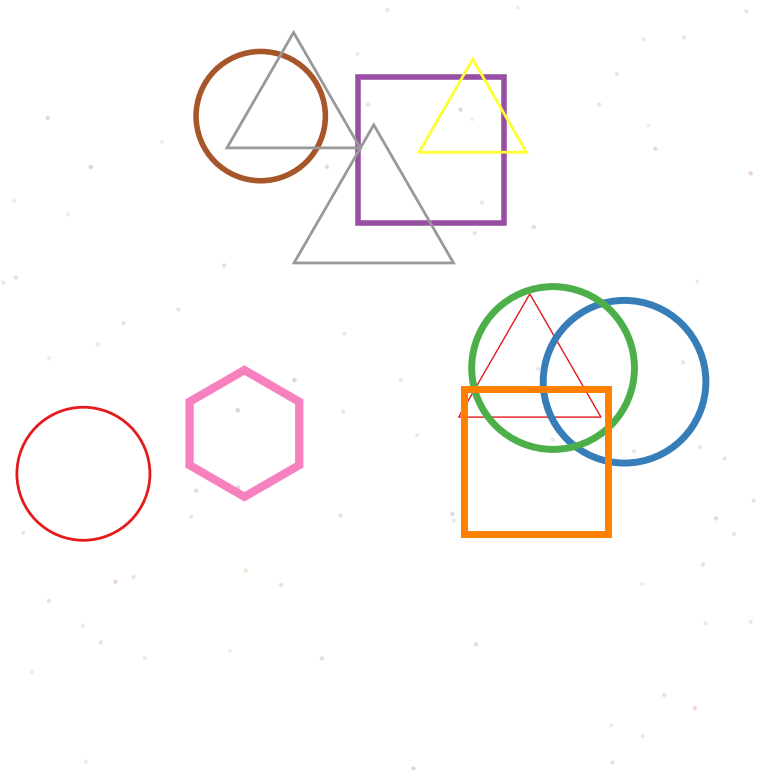[{"shape": "triangle", "thickness": 0.5, "radius": 0.53, "center": [0.688, 0.512]}, {"shape": "circle", "thickness": 1, "radius": 0.43, "center": [0.108, 0.385]}, {"shape": "circle", "thickness": 2.5, "radius": 0.53, "center": [0.811, 0.504]}, {"shape": "circle", "thickness": 2.5, "radius": 0.53, "center": [0.718, 0.522]}, {"shape": "square", "thickness": 2, "radius": 0.48, "center": [0.56, 0.805]}, {"shape": "square", "thickness": 2.5, "radius": 0.47, "center": [0.696, 0.401]}, {"shape": "triangle", "thickness": 1, "radius": 0.4, "center": [0.614, 0.843]}, {"shape": "circle", "thickness": 2, "radius": 0.42, "center": [0.339, 0.849]}, {"shape": "hexagon", "thickness": 3, "radius": 0.41, "center": [0.317, 0.437]}, {"shape": "triangle", "thickness": 1, "radius": 0.6, "center": [0.485, 0.718]}, {"shape": "triangle", "thickness": 1, "radius": 0.5, "center": [0.381, 0.858]}]